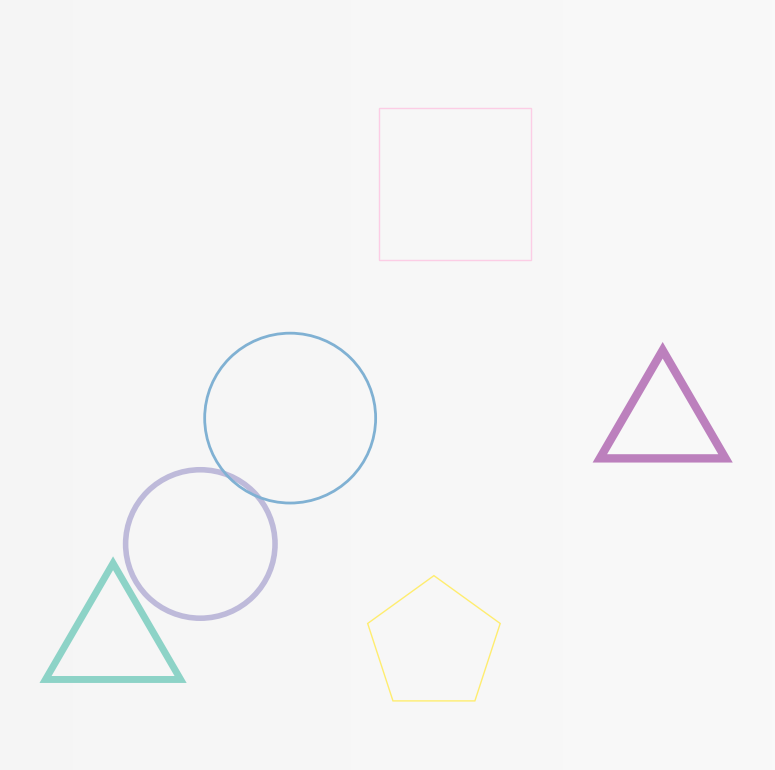[{"shape": "triangle", "thickness": 2.5, "radius": 0.5, "center": [0.146, 0.168]}, {"shape": "circle", "thickness": 2, "radius": 0.48, "center": [0.258, 0.294]}, {"shape": "circle", "thickness": 1, "radius": 0.55, "center": [0.374, 0.457]}, {"shape": "square", "thickness": 0.5, "radius": 0.49, "center": [0.587, 0.761]}, {"shape": "triangle", "thickness": 3, "radius": 0.47, "center": [0.855, 0.452]}, {"shape": "pentagon", "thickness": 0.5, "radius": 0.45, "center": [0.56, 0.162]}]